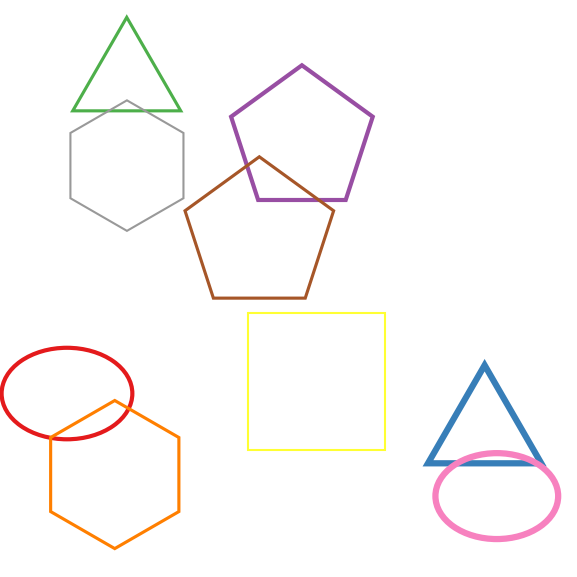[{"shape": "oval", "thickness": 2, "radius": 0.57, "center": [0.116, 0.318]}, {"shape": "triangle", "thickness": 3, "radius": 0.57, "center": [0.839, 0.253]}, {"shape": "triangle", "thickness": 1.5, "radius": 0.54, "center": [0.219, 0.861]}, {"shape": "pentagon", "thickness": 2, "radius": 0.64, "center": [0.523, 0.757]}, {"shape": "hexagon", "thickness": 1.5, "radius": 0.64, "center": [0.199, 0.177]}, {"shape": "square", "thickness": 1, "radius": 0.59, "center": [0.548, 0.339]}, {"shape": "pentagon", "thickness": 1.5, "radius": 0.68, "center": [0.449, 0.592]}, {"shape": "oval", "thickness": 3, "radius": 0.53, "center": [0.86, 0.14]}, {"shape": "hexagon", "thickness": 1, "radius": 0.57, "center": [0.22, 0.712]}]